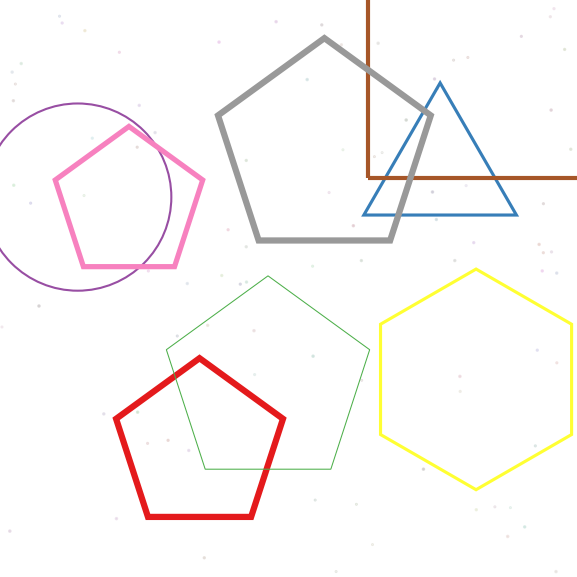[{"shape": "pentagon", "thickness": 3, "radius": 0.76, "center": [0.346, 0.227]}, {"shape": "triangle", "thickness": 1.5, "radius": 0.76, "center": [0.762, 0.703]}, {"shape": "pentagon", "thickness": 0.5, "radius": 0.93, "center": [0.464, 0.336]}, {"shape": "circle", "thickness": 1, "radius": 0.81, "center": [0.135, 0.658]}, {"shape": "hexagon", "thickness": 1.5, "radius": 0.96, "center": [0.824, 0.342]}, {"shape": "square", "thickness": 2, "radius": 0.96, "center": [0.829, 0.884]}, {"shape": "pentagon", "thickness": 2.5, "radius": 0.67, "center": [0.223, 0.646]}, {"shape": "pentagon", "thickness": 3, "radius": 0.97, "center": [0.562, 0.739]}]